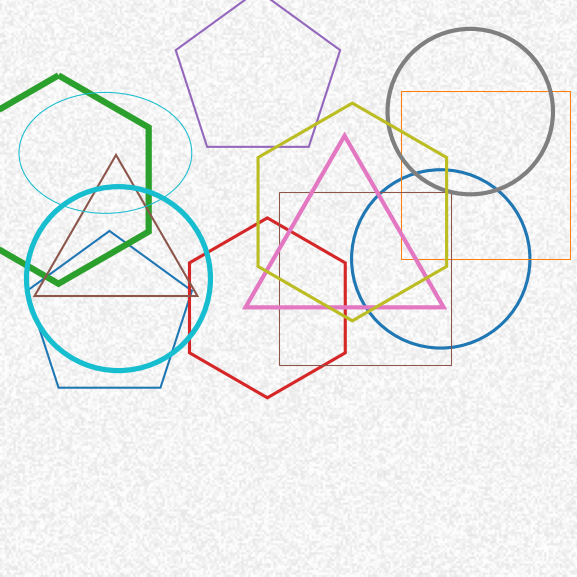[{"shape": "pentagon", "thickness": 1, "radius": 0.75, "center": [0.19, 0.449]}, {"shape": "circle", "thickness": 1.5, "radius": 0.77, "center": [0.763, 0.551]}, {"shape": "square", "thickness": 0.5, "radius": 0.73, "center": [0.841, 0.696]}, {"shape": "hexagon", "thickness": 3, "radius": 0.9, "center": [0.101, 0.688]}, {"shape": "hexagon", "thickness": 1.5, "radius": 0.78, "center": [0.463, 0.466]}, {"shape": "pentagon", "thickness": 1, "radius": 0.75, "center": [0.447, 0.866]}, {"shape": "triangle", "thickness": 1, "radius": 0.81, "center": [0.201, 0.568]}, {"shape": "square", "thickness": 0.5, "radius": 0.75, "center": [0.632, 0.517]}, {"shape": "triangle", "thickness": 2, "radius": 0.99, "center": [0.597, 0.566]}, {"shape": "circle", "thickness": 2, "radius": 0.72, "center": [0.814, 0.806]}, {"shape": "hexagon", "thickness": 1.5, "radius": 0.94, "center": [0.61, 0.632]}, {"shape": "circle", "thickness": 2.5, "radius": 0.8, "center": [0.205, 0.517]}, {"shape": "oval", "thickness": 0.5, "radius": 0.75, "center": [0.182, 0.734]}]